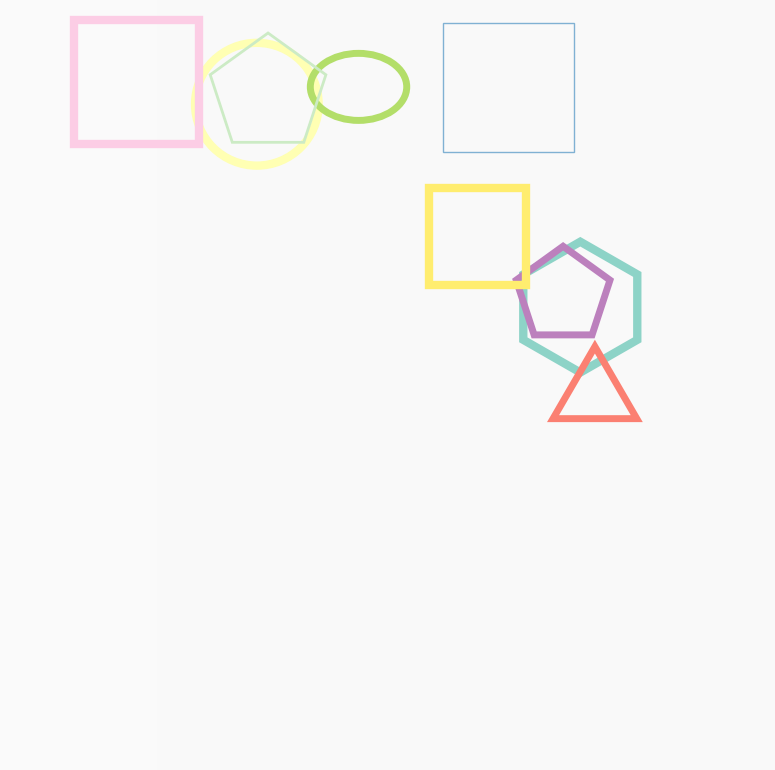[{"shape": "hexagon", "thickness": 3, "radius": 0.42, "center": [0.749, 0.601]}, {"shape": "circle", "thickness": 3, "radius": 0.4, "center": [0.331, 0.865]}, {"shape": "triangle", "thickness": 2.5, "radius": 0.31, "center": [0.768, 0.487]}, {"shape": "square", "thickness": 0.5, "radius": 0.42, "center": [0.656, 0.886]}, {"shape": "oval", "thickness": 2.5, "radius": 0.31, "center": [0.463, 0.887]}, {"shape": "square", "thickness": 3, "radius": 0.4, "center": [0.176, 0.893]}, {"shape": "pentagon", "thickness": 2.5, "radius": 0.32, "center": [0.727, 0.617]}, {"shape": "pentagon", "thickness": 1, "radius": 0.39, "center": [0.346, 0.879]}, {"shape": "square", "thickness": 3, "radius": 0.31, "center": [0.616, 0.693]}]